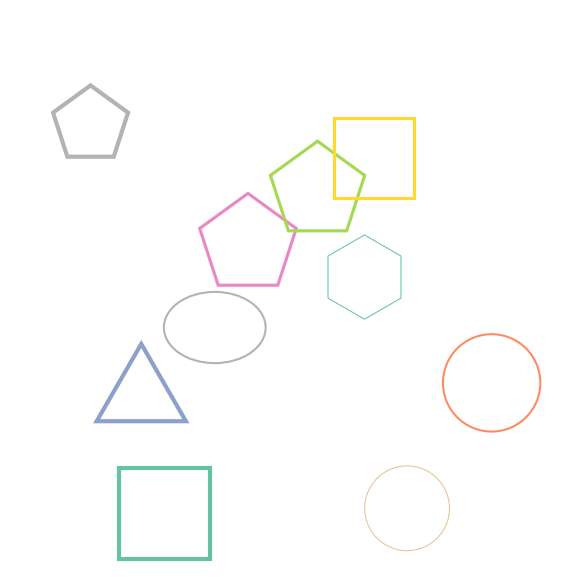[{"shape": "square", "thickness": 2, "radius": 0.39, "center": [0.285, 0.11]}, {"shape": "hexagon", "thickness": 0.5, "radius": 0.36, "center": [0.631, 0.519]}, {"shape": "circle", "thickness": 1, "radius": 0.42, "center": [0.851, 0.336]}, {"shape": "triangle", "thickness": 2, "radius": 0.45, "center": [0.245, 0.314]}, {"shape": "pentagon", "thickness": 1.5, "radius": 0.44, "center": [0.429, 0.576]}, {"shape": "pentagon", "thickness": 1.5, "radius": 0.43, "center": [0.55, 0.669]}, {"shape": "square", "thickness": 1.5, "radius": 0.35, "center": [0.648, 0.725]}, {"shape": "circle", "thickness": 0.5, "radius": 0.37, "center": [0.705, 0.119]}, {"shape": "pentagon", "thickness": 2, "radius": 0.34, "center": [0.157, 0.783]}, {"shape": "oval", "thickness": 1, "radius": 0.44, "center": [0.372, 0.432]}]